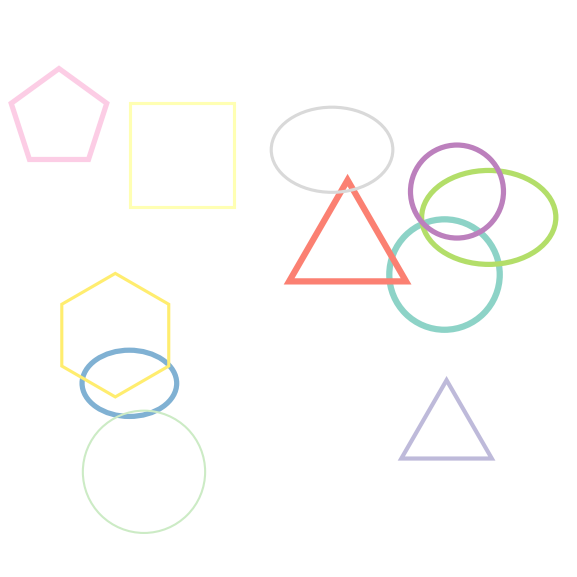[{"shape": "circle", "thickness": 3, "radius": 0.48, "center": [0.77, 0.524]}, {"shape": "square", "thickness": 1.5, "radius": 0.45, "center": [0.316, 0.731]}, {"shape": "triangle", "thickness": 2, "radius": 0.45, "center": [0.773, 0.25]}, {"shape": "triangle", "thickness": 3, "radius": 0.58, "center": [0.602, 0.57]}, {"shape": "oval", "thickness": 2.5, "radius": 0.41, "center": [0.224, 0.335]}, {"shape": "oval", "thickness": 2.5, "radius": 0.58, "center": [0.846, 0.623]}, {"shape": "pentagon", "thickness": 2.5, "radius": 0.43, "center": [0.102, 0.793]}, {"shape": "oval", "thickness": 1.5, "radius": 0.53, "center": [0.575, 0.74]}, {"shape": "circle", "thickness": 2.5, "radius": 0.4, "center": [0.791, 0.667]}, {"shape": "circle", "thickness": 1, "radius": 0.53, "center": [0.249, 0.182]}, {"shape": "hexagon", "thickness": 1.5, "radius": 0.53, "center": [0.2, 0.419]}]